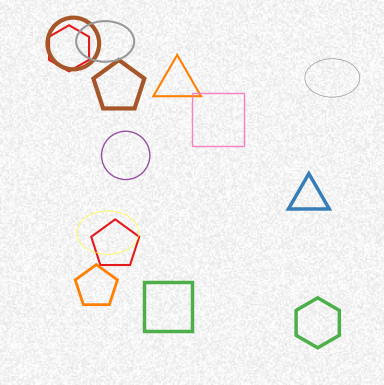[{"shape": "hexagon", "thickness": 1.5, "radius": 0.3, "center": [0.179, 0.875]}, {"shape": "pentagon", "thickness": 1.5, "radius": 0.33, "center": [0.299, 0.365]}, {"shape": "triangle", "thickness": 2.5, "radius": 0.31, "center": [0.802, 0.488]}, {"shape": "hexagon", "thickness": 2.5, "radius": 0.32, "center": [0.825, 0.161]}, {"shape": "square", "thickness": 2.5, "radius": 0.32, "center": [0.436, 0.204]}, {"shape": "circle", "thickness": 1, "radius": 0.31, "center": [0.326, 0.596]}, {"shape": "pentagon", "thickness": 2, "radius": 0.29, "center": [0.25, 0.255]}, {"shape": "triangle", "thickness": 1.5, "radius": 0.36, "center": [0.46, 0.786]}, {"shape": "oval", "thickness": 0.5, "radius": 0.4, "center": [0.28, 0.396]}, {"shape": "pentagon", "thickness": 3, "radius": 0.35, "center": [0.309, 0.775]}, {"shape": "circle", "thickness": 3, "radius": 0.34, "center": [0.19, 0.887]}, {"shape": "square", "thickness": 1, "radius": 0.34, "center": [0.566, 0.689]}, {"shape": "oval", "thickness": 0.5, "radius": 0.36, "center": [0.863, 0.798]}, {"shape": "oval", "thickness": 1.5, "radius": 0.38, "center": [0.273, 0.892]}]